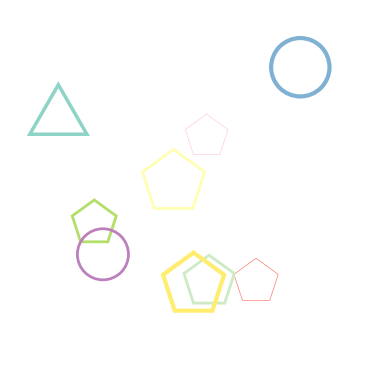[{"shape": "triangle", "thickness": 2.5, "radius": 0.43, "center": [0.152, 0.694]}, {"shape": "pentagon", "thickness": 2, "radius": 0.42, "center": [0.451, 0.527]}, {"shape": "pentagon", "thickness": 0.5, "radius": 0.3, "center": [0.665, 0.269]}, {"shape": "circle", "thickness": 3, "radius": 0.38, "center": [0.78, 0.825]}, {"shape": "pentagon", "thickness": 2, "radius": 0.3, "center": [0.245, 0.421]}, {"shape": "pentagon", "thickness": 0.5, "radius": 0.29, "center": [0.537, 0.646]}, {"shape": "circle", "thickness": 2, "radius": 0.33, "center": [0.267, 0.339]}, {"shape": "pentagon", "thickness": 2, "radius": 0.34, "center": [0.543, 0.268]}, {"shape": "pentagon", "thickness": 3, "radius": 0.42, "center": [0.503, 0.261]}]